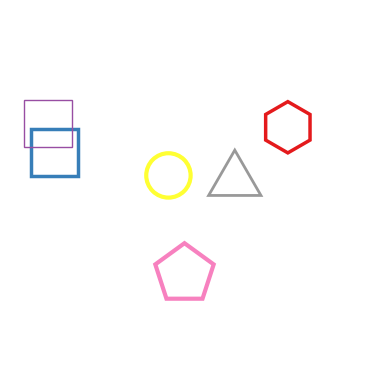[{"shape": "hexagon", "thickness": 2.5, "radius": 0.33, "center": [0.748, 0.669]}, {"shape": "square", "thickness": 2.5, "radius": 0.31, "center": [0.141, 0.604]}, {"shape": "square", "thickness": 1, "radius": 0.31, "center": [0.125, 0.679]}, {"shape": "circle", "thickness": 3, "radius": 0.29, "center": [0.437, 0.544]}, {"shape": "pentagon", "thickness": 3, "radius": 0.4, "center": [0.479, 0.289]}, {"shape": "triangle", "thickness": 2, "radius": 0.39, "center": [0.61, 0.532]}]